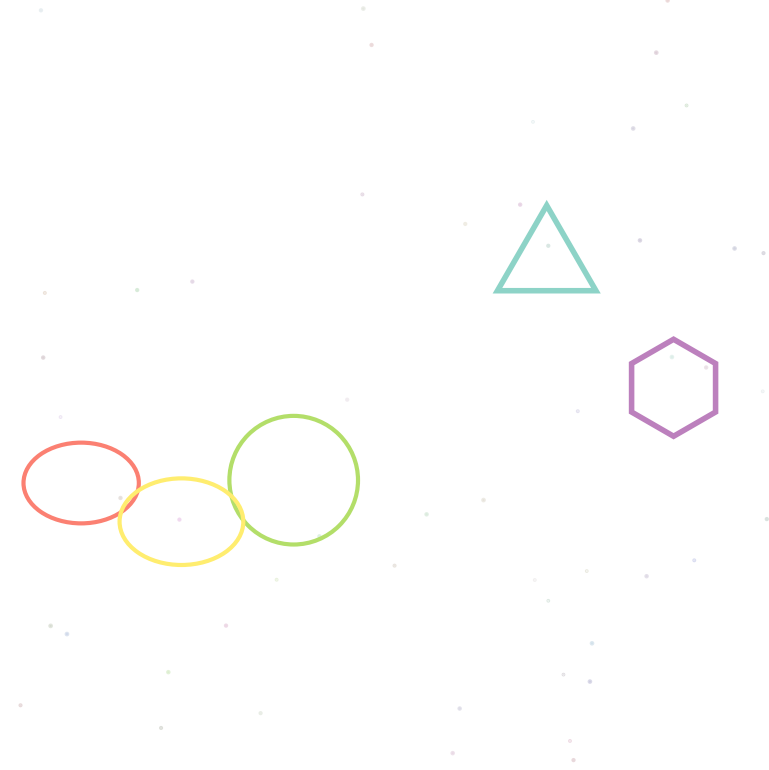[{"shape": "triangle", "thickness": 2, "radius": 0.37, "center": [0.71, 0.659]}, {"shape": "oval", "thickness": 1.5, "radius": 0.37, "center": [0.105, 0.373]}, {"shape": "circle", "thickness": 1.5, "radius": 0.42, "center": [0.381, 0.376]}, {"shape": "hexagon", "thickness": 2, "radius": 0.31, "center": [0.875, 0.496]}, {"shape": "oval", "thickness": 1.5, "radius": 0.4, "center": [0.236, 0.322]}]